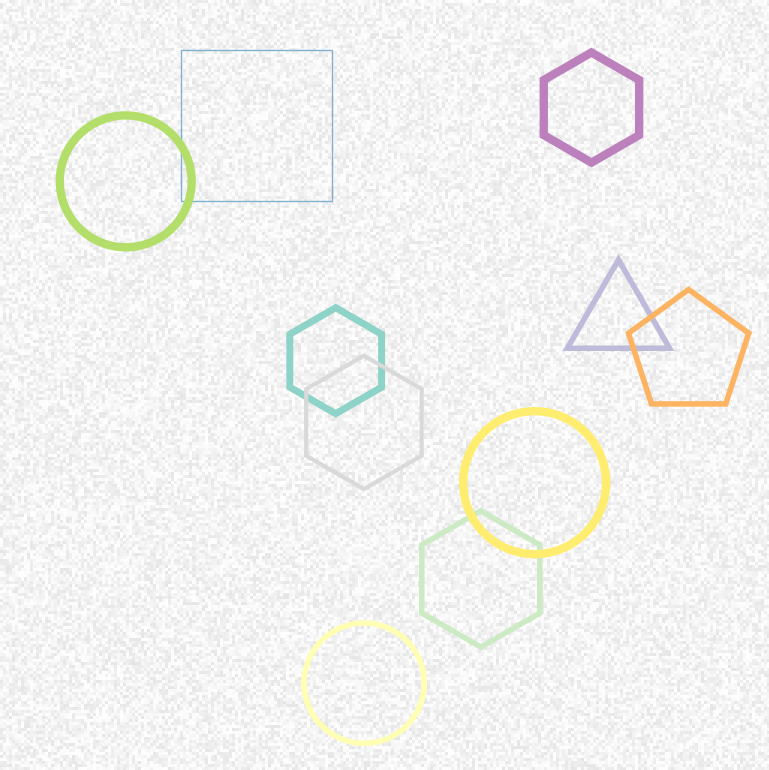[{"shape": "hexagon", "thickness": 2.5, "radius": 0.34, "center": [0.436, 0.532]}, {"shape": "circle", "thickness": 2, "radius": 0.39, "center": [0.473, 0.113]}, {"shape": "triangle", "thickness": 2, "radius": 0.38, "center": [0.803, 0.586]}, {"shape": "square", "thickness": 0.5, "radius": 0.49, "center": [0.333, 0.837]}, {"shape": "pentagon", "thickness": 2, "radius": 0.41, "center": [0.894, 0.542]}, {"shape": "circle", "thickness": 3, "radius": 0.43, "center": [0.163, 0.764]}, {"shape": "hexagon", "thickness": 1.5, "radius": 0.43, "center": [0.473, 0.451]}, {"shape": "hexagon", "thickness": 3, "radius": 0.36, "center": [0.768, 0.86]}, {"shape": "hexagon", "thickness": 2, "radius": 0.44, "center": [0.624, 0.248]}, {"shape": "circle", "thickness": 3, "radius": 0.46, "center": [0.694, 0.373]}]